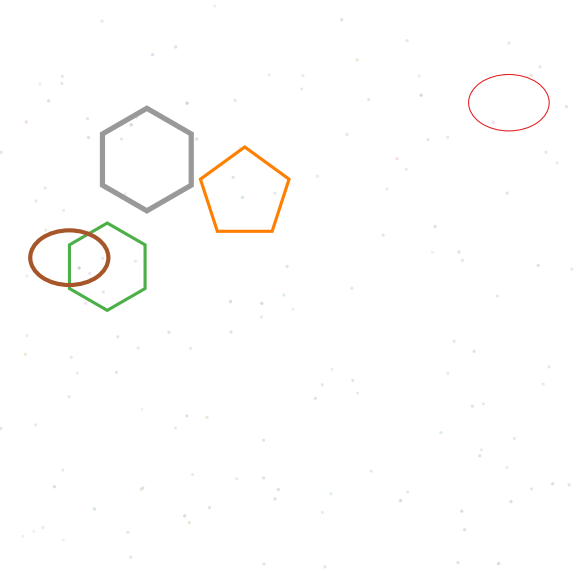[{"shape": "oval", "thickness": 0.5, "radius": 0.35, "center": [0.881, 0.821]}, {"shape": "hexagon", "thickness": 1.5, "radius": 0.38, "center": [0.186, 0.537]}, {"shape": "pentagon", "thickness": 1.5, "radius": 0.4, "center": [0.424, 0.664]}, {"shape": "oval", "thickness": 2, "radius": 0.34, "center": [0.12, 0.553]}, {"shape": "hexagon", "thickness": 2.5, "radius": 0.44, "center": [0.254, 0.723]}]